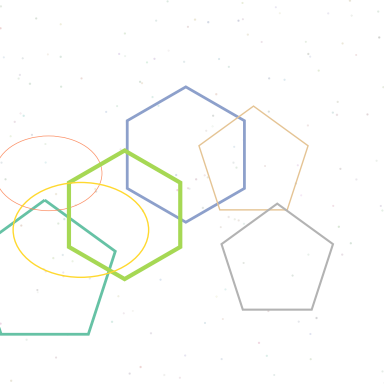[{"shape": "pentagon", "thickness": 2, "radius": 0.96, "center": [0.116, 0.288]}, {"shape": "oval", "thickness": 0.5, "radius": 0.69, "center": [0.126, 0.55]}, {"shape": "hexagon", "thickness": 2, "radius": 0.88, "center": [0.483, 0.599]}, {"shape": "hexagon", "thickness": 3, "radius": 0.83, "center": [0.324, 0.442]}, {"shape": "oval", "thickness": 1, "radius": 0.88, "center": [0.21, 0.403]}, {"shape": "pentagon", "thickness": 1, "radius": 0.74, "center": [0.658, 0.575]}, {"shape": "pentagon", "thickness": 1.5, "radius": 0.76, "center": [0.72, 0.319]}]